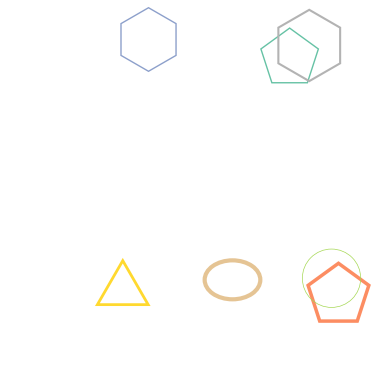[{"shape": "pentagon", "thickness": 1, "radius": 0.39, "center": [0.752, 0.849]}, {"shape": "pentagon", "thickness": 2.5, "radius": 0.41, "center": [0.879, 0.233]}, {"shape": "hexagon", "thickness": 1, "radius": 0.41, "center": [0.386, 0.897]}, {"shape": "circle", "thickness": 0.5, "radius": 0.38, "center": [0.861, 0.277]}, {"shape": "triangle", "thickness": 2, "radius": 0.38, "center": [0.319, 0.247]}, {"shape": "oval", "thickness": 3, "radius": 0.36, "center": [0.604, 0.273]}, {"shape": "hexagon", "thickness": 1.5, "radius": 0.46, "center": [0.803, 0.882]}]